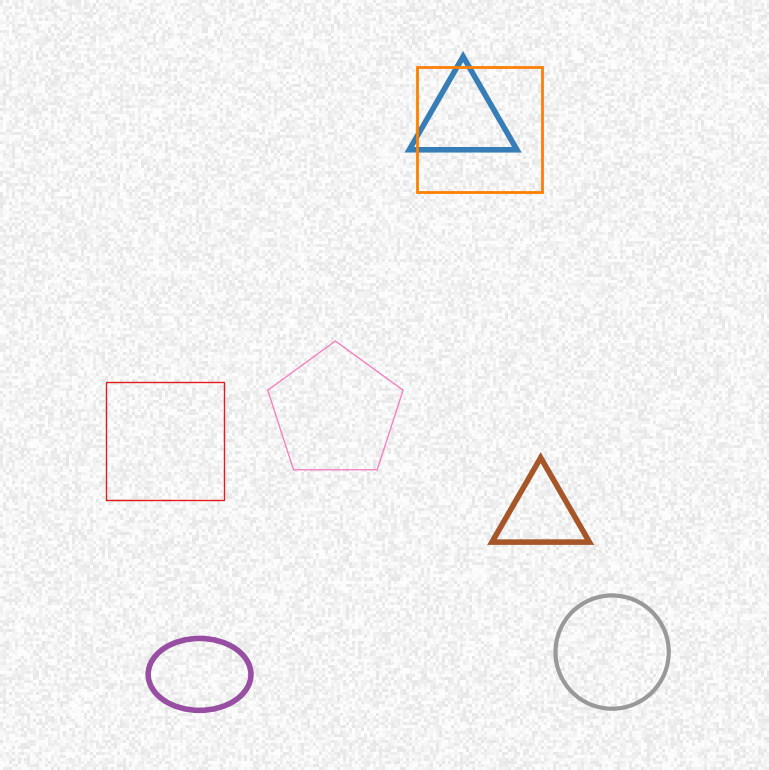[{"shape": "square", "thickness": 0.5, "radius": 0.38, "center": [0.214, 0.427]}, {"shape": "triangle", "thickness": 2, "radius": 0.4, "center": [0.601, 0.846]}, {"shape": "oval", "thickness": 2, "radius": 0.33, "center": [0.259, 0.124]}, {"shape": "square", "thickness": 1, "radius": 0.4, "center": [0.623, 0.832]}, {"shape": "triangle", "thickness": 2, "radius": 0.37, "center": [0.702, 0.333]}, {"shape": "pentagon", "thickness": 0.5, "radius": 0.46, "center": [0.436, 0.465]}, {"shape": "circle", "thickness": 1.5, "radius": 0.37, "center": [0.795, 0.153]}]